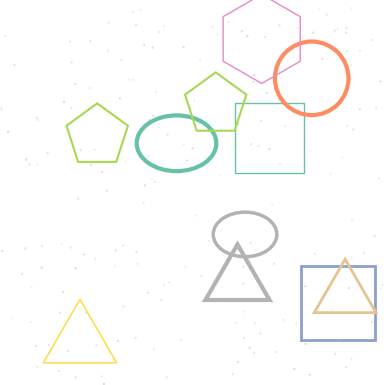[{"shape": "oval", "thickness": 3, "radius": 0.52, "center": [0.458, 0.628]}, {"shape": "square", "thickness": 1, "radius": 0.45, "center": [0.7, 0.642]}, {"shape": "circle", "thickness": 3, "radius": 0.48, "center": [0.81, 0.797]}, {"shape": "square", "thickness": 2, "radius": 0.48, "center": [0.879, 0.213]}, {"shape": "hexagon", "thickness": 1, "radius": 0.58, "center": [0.68, 0.899]}, {"shape": "pentagon", "thickness": 1.5, "radius": 0.42, "center": [0.252, 0.647]}, {"shape": "pentagon", "thickness": 1.5, "radius": 0.42, "center": [0.56, 0.728]}, {"shape": "triangle", "thickness": 1, "radius": 0.55, "center": [0.208, 0.112]}, {"shape": "triangle", "thickness": 2, "radius": 0.46, "center": [0.896, 0.234]}, {"shape": "oval", "thickness": 2.5, "radius": 0.41, "center": [0.636, 0.391]}, {"shape": "triangle", "thickness": 3, "radius": 0.48, "center": [0.617, 0.269]}]